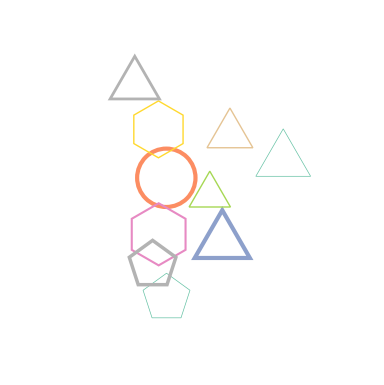[{"shape": "pentagon", "thickness": 0.5, "radius": 0.32, "center": [0.433, 0.226]}, {"shape": "triangle", "thickness": 0.5, "radius": 0.41, "center": [0.736, 0.583]}, {"shape": "circle", "thickness": 3, "radius": 0.38, "center": [0.432, 0.538]}, {"shape": "triangle", "thickness": 3, "radius": 0.41, "center": [0.577, 0.371]}, {"shape": "hexagon", "thickness": 1.5, "radius": 0.4, "center": [0.412, 0.391]}, {"shape": "triangle", "thickness": 1, "radius": 0.31, "center": [0.545, 0.493]}, {"shape": "hexagon", "thickness": 1, "radius": 0.37, "center": [0.412, 0.664]}, {"shape": "triangle", "thickness": 1, "radius": 0.34, "center": [0.597, 0.651]}, {"shape": "triangle", "thickness": 2, "radius": 0.37, "center": [0.35, 0.78]}, {"shape": "pentagon", "thickness": 2.5, "radius": 0.32, "center": [0.396, 0.312]}]